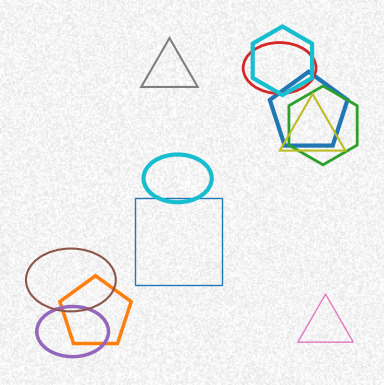[{"shape": "pentagon", "thickness": 3, "radius": 0.53, "center": [0.802, 0.708]}, {"shape": "square", "thickness": 1, "radius": 0.56, "center": [0.464, 0.373]}, {"shape": "pentagon", "thickness": 2.5, "radius": 0.49, "center": [0.248, 0.186]}, {"shape": "hexagon", "thickness": 2, "radius": 0.51, "center": [0.839, 0.674]}, {"shape": "oval", "thickness": 2, "radius": 0.47, "center": [0.726, 0.823]}, {"shape": "oval", "thickness": 2.5, "radius": 0.47, "center": [0.189, 0.139]}, {"shape": "oval", "thickness": 1.5, "radius": 0.58, "center": [0.184, 0.273]}, {"shape": "triangle", "thickness": 1, "radius": 0.42, "center": [0.846, 0.153]}, {"shape": "triangle", "thickness": 1.5, "radius": 0.42, "center": [0.44, 0.816]}, {"shape": "triangle", "thickness": 1.5, "radius": 0.49, "center": [0.812, 0.658]}, {"shape": "hexagon", "thickness": 3, "radius": 0.45, "center": [0.734, 0.842]}, {"shape": "oval", "thickness": 3, "radius": 0.44, "center": [0.461, 0.537]}]